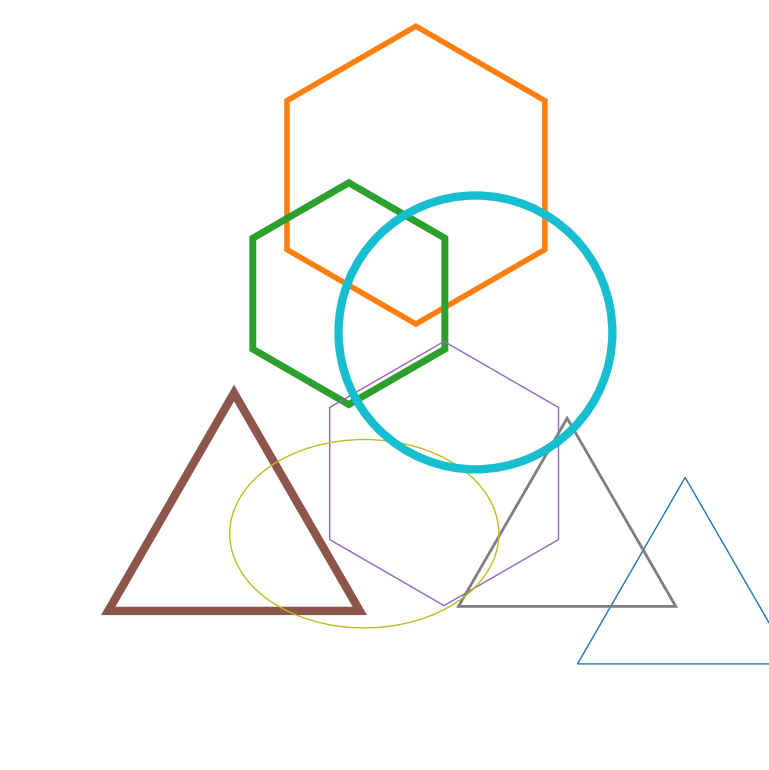[{"shape": "triangle", "thickness": 0.5, "radius": 0.81, "center": [0.89, 0.218]}, {"shape": "hexagon", "thickness": 2, "radius": 0.97, "center": [0.54, 0.773]}, {"shape": "hexagon", "thickness": 2.5, "radius": 0.72, "center": [0.453, 0.619]}, {"shape": "hexagon", "thickness": 0.5, "radius": 0.86, "center": [0.577, 0.385]}, {"shape": "triangle", "thickness": 3, "radius": 0.94, "center": [0.304, 0.301]}, {"shape": "triangle", "thickness": 1, "radius": 0.81, "center": [0.737, 0.294]}, {"shape": "oval", "thickness": 0.5, "radius": 0.87, "center": [0.473, 0.307]}, {"shape": "circle", "thickness": 3, "radius": 0.89, "center": [0.617, 0.568]}]